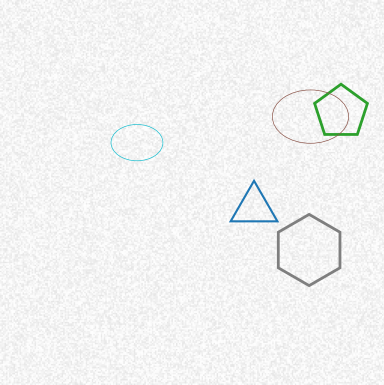[{"shape": "triangle", "thickness": 1.5, "radius": 0.35, "center": [0.66, 0.46]}, {"shape": "pentagon", "thickness": 2, "radius": 0.36, "center": [0.886, 0.709]}, {"shape": "oval", "thickness": 0.5, "radius": 0.5, "center": [0.806, 0.697]}, {"shape": "hexagon", "thickness": 2, "radius": 0.46, "center": [0.803, 0.351]}, {"shape": "oval", "thickness": 0.5, "radius": 0.34, "center": [0.356, 0.63]}]